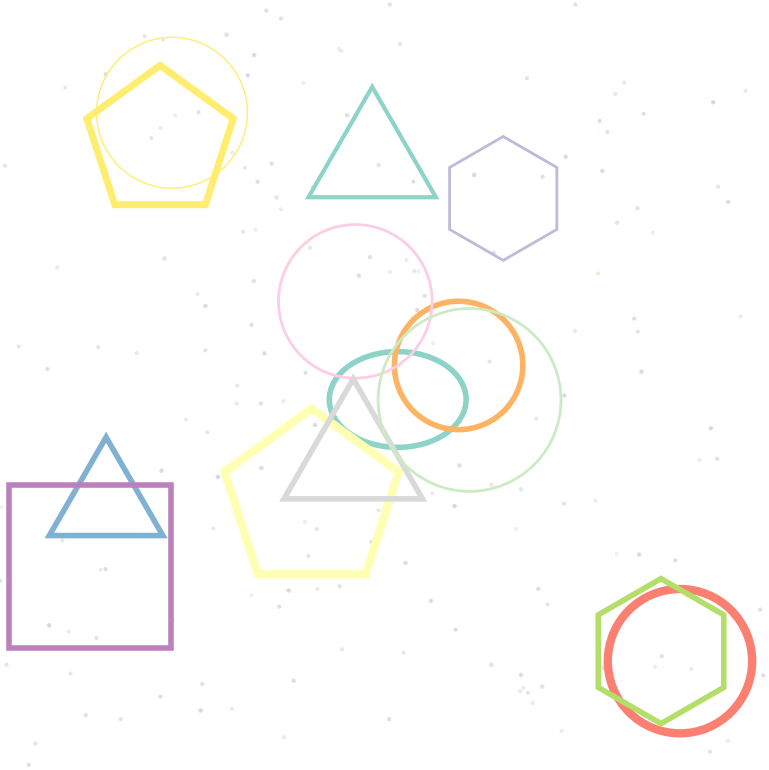[{"shape": "oval", "thickness": 2, "radius": 0.44, "center": [0.516, 0.481]}, {"shape": "triangle", "thickness": 1.5, "radius": 0.48, "center": [0.483, 0.792]}, {"shape": "pentagon", "thickness": 3, "radius": 0.59, "center": [0.405, 0.35]}, {"shape": "hexagon", "thickness": 1, "radius": 0.4, "center": [0.654, 0.742]}, {"shape": "circle", "thickness": 3, "radius": 0.47, "center": [0.883, 0.141]}, {"shape": "triangle", "thickness": 2, "radius": 0.43, "center": [0.138, 0.347]}, {"shape": "circle", "thickness": 2, "radius": 0.42, "center": [0.596, 0.525]}, {"shape": "hexagon", "thickness": 2, "radius": 0.47, "center": [0.858, 0.154]}, {"shape": "circle", "thickness": 1, "radius": 0.5, "center": [0.461, 0.609]}, {"shape": "triangle", "thickness": 2, "radius": 0.52, "center": [0.459, 0.404]}, {"shape": "square", "thickness": 2, "radius": 0.53, "center": [0.117, 0.264]}, {"shape": "circle", "thickness": 1, "radius": 0.59, "center": [0.61, 0.481]}, {"shape": "circle", "thickness": 0.5, "radius": 0.49, "center": [0.223, 0.854]}, {"shape": "pentagon", "thickness": 2.5, "radius": 0.5, "center": [0.208, 0.815]}]